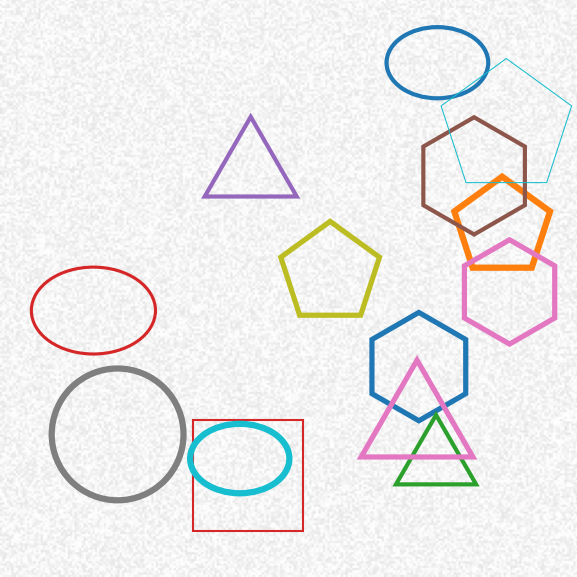[{"shape": "oval", "thickness": 2, "radius": 0.44, "center": [0.757, 0.891]}, {"shape": "hexagon", "thickness": 2.5, "radius": 0.47, "center": [0.725, 0.364]}, {"shape": "pentagon", "thickness": 3, "radius": 0.44, "center": [0.87, 0.606]}, {"shape": "triangle", "thickness": 2, "radius": 0.4, "center": [0.755, 0.2]}, {"shape": "oval", "thickness": 1.5, "radius": 0.54, "center": [0.162, 0.461]}, {"shape": "square", "thickness": 1, "radius": 0.48, "center": [0.429, 0.176]}, {"shape": "triangle", "thickness": 2, "radius": 0.46, "center": [0.434, 0.705]}, {"shape": "hexagon", "thickness": 2, "radius": 0.51, "center": [0.821, 0.695]}, {"shape": "hexagon", "thickness": 2.5, "radius": 0.45, "center": [0.882, 0.494]}, {"shape": "triangle", "thickness": 2.5, "radius": 0.56, "center": [0.722, 0.264]}, {"shape": "circle", "thickness": 3, "radius": 0.57, "center": [0.204, 0.247]}, {"shape": "pentagon", "thickness": 2.5, "radius": 0.45, "center": [0.572, 0.526]}, {"shape": "pentagon", "thickness": 0.5, "radius": 0.59, "center": [0.877, 0.779]}, {"shape": "oval", "thickness": 3, "radius": 0.43, "center": [0.415, 0.205]}]